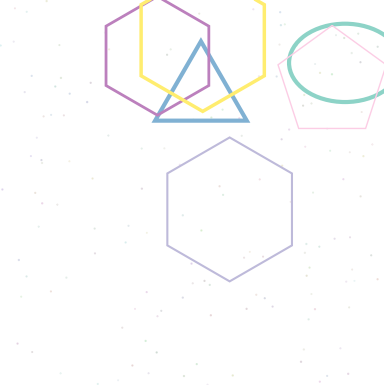[{"shape": "oval", "thickness": 3, "radius": 0.73, "center": [0.896, 0.837]}, {"shape": "hexagon", "thickness": 1.5, "radius": 0.93, "center": [0.597, 0.456]}, {"shape": "triangle", "thickness": 3, "radius": 0.69, "center": [0.522, 0.755]}, {"shape": "pentagon", "thickness": 1, "radius": 0.74, "center": [0.863, 0.786]}, {"shape": "hexagon", "thickness": 2, "radius": 0.77, "center": [0.409, 0.855]}, {"shape": "hexagon", "thickness": 2.5, "radius": 0.92, "center": [0.527, 0.896]}]